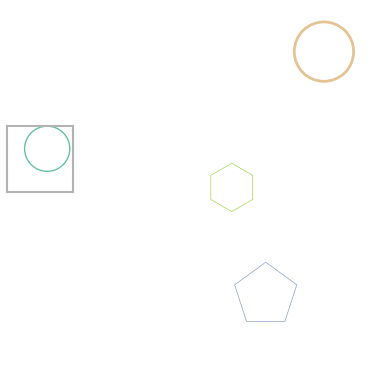[{"shape": "circle", "thickness": 1, "radius": 0.29, "center": [0.123, 0.614]}, {"shape": "pentagon", "thickness": 0.5, "radius": 0.42, "center": [0.69, 0.234]}, {"shape": "hexagon", "thickness": 0.5, "radius": 0.31, "center": [0.602, 0.513]}, {"shape": "circle", "thickness": 2, "radius": 0.39, "center": [0.841, 0.866]}, {"shape": "square", "thickness": 1.5, "radius": 0.43, "center": [0.105, 0.588]}]